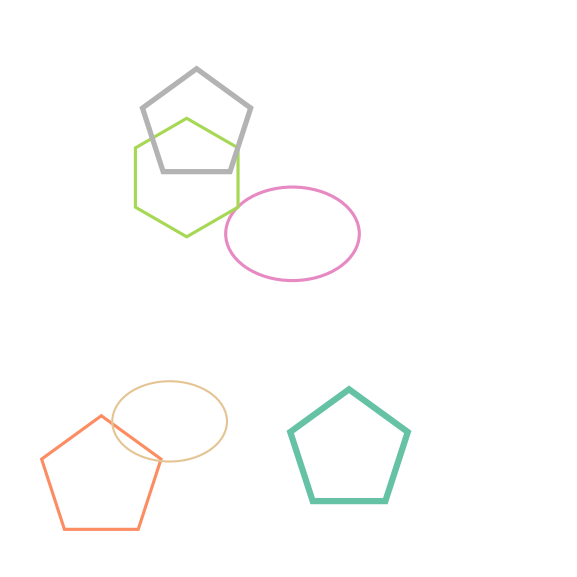[{"shape": "pentagon", "thickness": 3, "radius": 0.53, "center": [0.604, 0.218]}, {"shape": "pentagon", "thickness": 1.5, "radius": 0.54, "center": [0.175, 0.171]}, {"shape": "oval", "thickness": 1.5, "radius": 0.58, "center": [0.506, 0.594]}, {"shape": "hexagon", "thickness": 1.5, "radius": 0.51, "center": [0.323, 0.692]}, {"shape": "oval", "thickness": 1, "radius": 0.5, "center": [0.294, 0.269]}, {"shape": "pentagon", "thickness": 2.5, "radius": 0.49, "center": [0.34, 0.782]}]